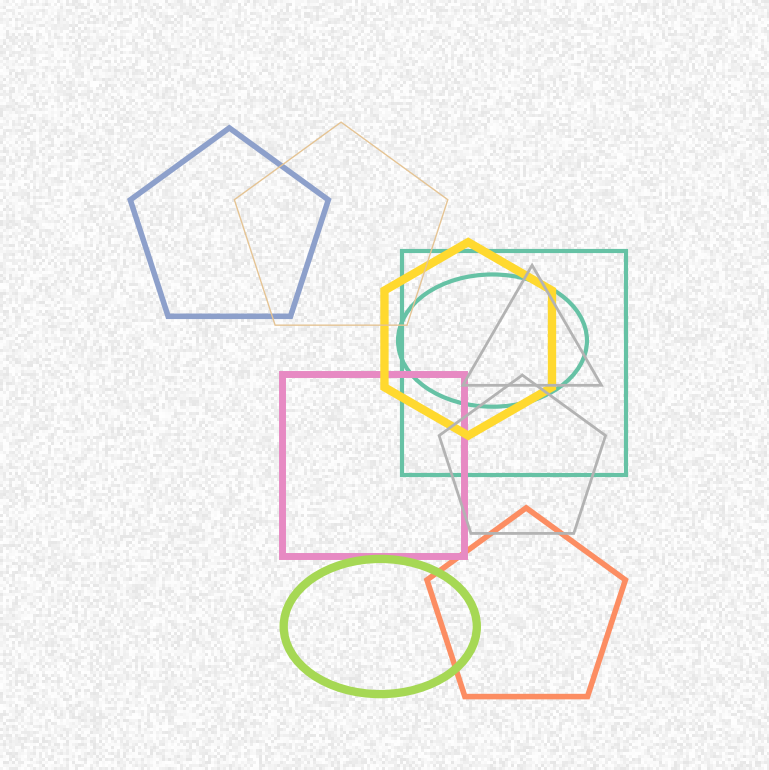[{"shape": "oval", "thickness": 1.5, "radius": 0.61, "center": [0.64, 0.558]}, {"shape": "square", "thickness": 1.5, "radius": 0.73, "center": [0.667, 0.528]}, {"shape": "pentagon", "thickness": 2, "radius": 0.68, "center": [0.683, 0.205]}, {"shape": "pentagon", "thickness": 2, "radius": 0.68, "center": [0.298, 0.699]}, {"shape": "square", "thickness": 2.5, "radius": 0.59, "center": [0.485, 0.396]}, {"shape": "oval", "thickness": 3, "radius": 0.63, "center": [0.494, 0.186]}, {"shape": "hexagon", "thickness": 3, "radius": 0.63, "center": [0.608, 0.56]}, {"shape": "pentagon", "thickness": 0.5, "radius": 0.73, "center": [0.443, 0.696]}, {"shape": "pentagon", "thickness": 1, "radius": 0.57, "center": [0.678, 0.399]}, {"shape": "triangle", "thickness": 1, "radius": 0.52, "center": [0.691, 0.552]}]